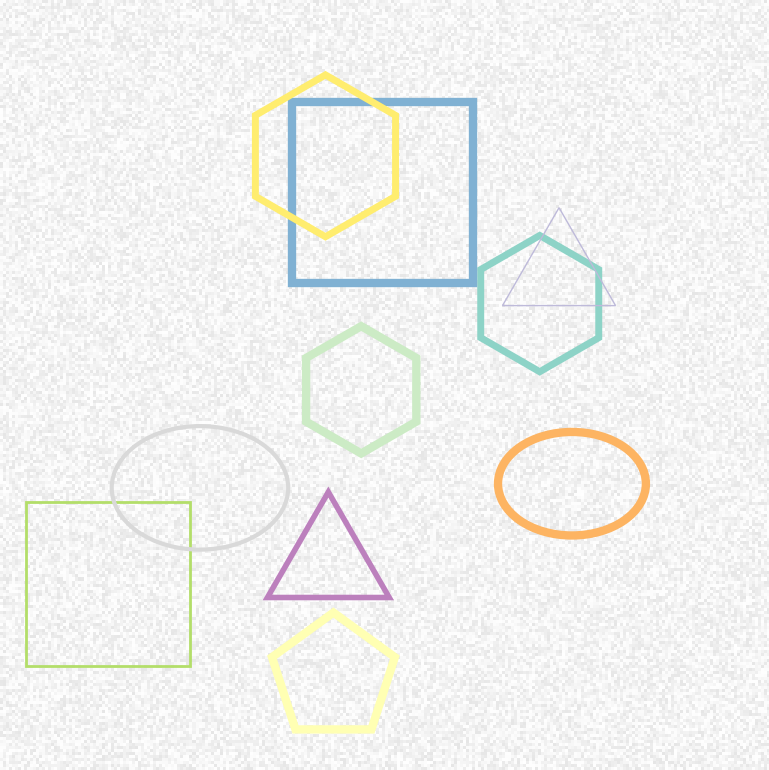[{"shape": "hexagon", "thickness": 2.5, "radius": 0.44, "center": [0.701, 0.606]}, {"shape": "pentagon", "thickness": 3, "radius": 0.42, "center": [0.433, 0.121]}, {"shape": "triangle", "thickness": 0.5, "radius": 0.42, "center": [0.726, 0.645]}, {"shape": "square", "thickness": 3, "radius": 0.59, "center": [0.497, 0.75]}, {"shape": "oval", "thickness": 3, "radius": 0.48, "center": [0.743, 0.372]}, {"shape": "square", "thickness": 1, "radius": 0.53, "center": [0.14, 0.241]}, {"shape": "oval", "thickness": 1.5, "radius": 0.57, "center": [0.26, 0.366]}, {"shape": "triangle", "thickness": 2, "radius": 0.46, "center": [0.426, 0.27]}, {"shape": "hexagon", "thickness": 3, "radius": 0.41, "center": [0.469, 0.494]}, {"shape": "hexagon", "thickness": 2.5, "radius": 0.53, "center": [0.423, 0.798]}]